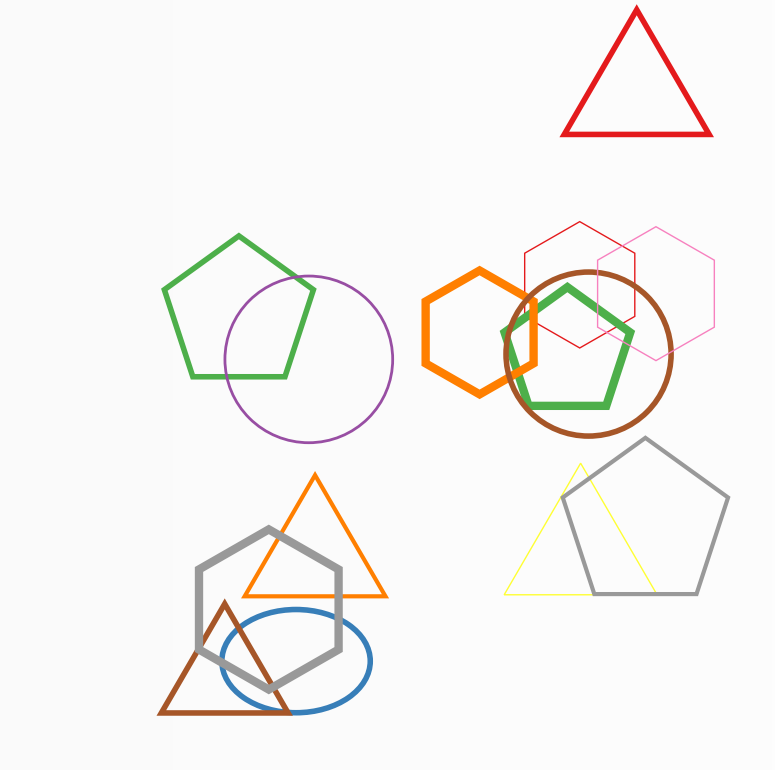[{"shape": "hexagon", "thickness": 0.5, "radius": 0.41, "center": [0.748, 0.63]}, {"shape": "triangle", "thickness": 2, "radius": 0.54, "center": [0.822, 0.879]}, {"shape": "oval", "thickness": 2, "radius": 0.48, "center": [0.382, 0.141]}, {"shape": "pentagon", "thickness": 2, "radius": 0.51, "center": [0.308, 0.593]}, {"shape": "pentagon", "thickness": 3, "radius": 0.43, "center": [0.732, 0.542]}, {"shape": "circle", "thickness": 1, "radius": 0.54, "center": [0.398, 0.533]}, {"shape": "hexagon", "thickness": 3, "radius": 0.4, "center": [0.619, 0.568]}, {"shape": "triangle", "thickness": 1.5, "radius": 0.52, "center": [0.407, 0.278]}, {"shape": "triangle", "thickness": 0.5, "radius": 0.57, "center": [0.749, 0.285]}, {"shape": "triangle", "thickness": 2, "radius": 0.47, "center": [0.29, 0.121]}, {"shape": "circle", "thickness": 2, "radius": 0.53, "center": [0.759, 0.54]}, {"shape": "hexagon", "thickness": 0.5, "radius": 0.43, "center": [0.846, 0.619]}, {"shape": "hexagon", "thickness": 3, "radius": 0.52, "center": [0.347, 0.208]}, {"shape": "pentagon", "thickness": 1.5, "radius": 0.56, "center": [0.833, 0.319]}]